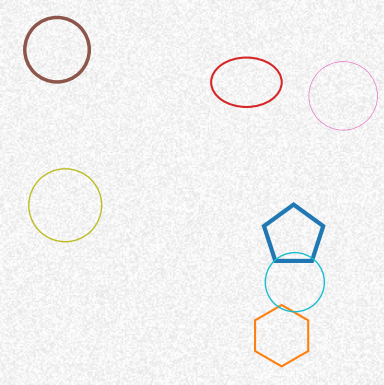[{"shape": "pentagon", "thickness": 3, "radius": 0.4, "center": [0.763, 0.388]}, {"shape": "hexagon", "thickness": 1.5, "radius": 0.4, "center": [0.732, 0.128]}, {"shape": "oval", "thickness": 1.5, "radius": 0.46, "center": [0.64, 0.786]}, {"shape": "circle", "thickness": 2.5, "radius": 0.42, "center": [0.148, 0.871]}, {"shape": "circle", "thickness": 0.5, "radius": 0.45, "center": [0.891, 0.751]}, {"shape": "circle", "thickness": 1, "radius": 0.47, "center": [0.169, 0.467]}, {"shape": "circle", "thickness": 1, "radius": 0.38, "center": [0.766, 0.267]}]